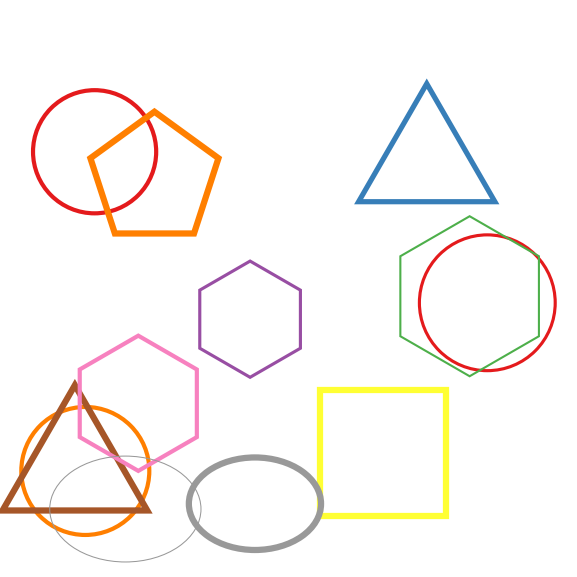[{"shape": "circle", "thickness": 2, "radius": 0.53, "center": [0.164, 0.736]}, {"shape": "circle", "thickness": 1.5, "radius": 0.59, "center": [0.844, 0.475]}, {"shape": "triangle", "thickness": 2.5, "radius": 0.68, "center": [0.739, 0.718]}, {"shape": "hexagon", "thickness": 1, "radius": 0.69, "center": [0.813, 0.486]}, {"shape": "hexagon", "thickness": 1.5, "radius": 0.5, "center": [0.433, 0.446]}, {"shape": "pentagon", "thickness": 3, "radius": 0.58, "center": [0.267, 0.689]}, {"shape": "circle", "thickness": 2, "radius": 0.55, "center": [0.148, 0.184]}, {"shape": "square", "thickness": 3, "radius": 0.54, "center": [0.663, 0.214]}, {"shape": "triangle", "thickness": 3, "radius": 0.72, "center": [0.13, 0.188]}, {"shape": "hexagon", "thickness": 2, "radius": 0.59, "center": [0.239, 0.301]}, {"shape": "oval", "thickness": 3, "radius": 0.57, "center": [0.441, 0.127]}, {"shape": "oval", "thickness": 0.5, "radius": 0.65, "center": [0.217, 0.118]}]